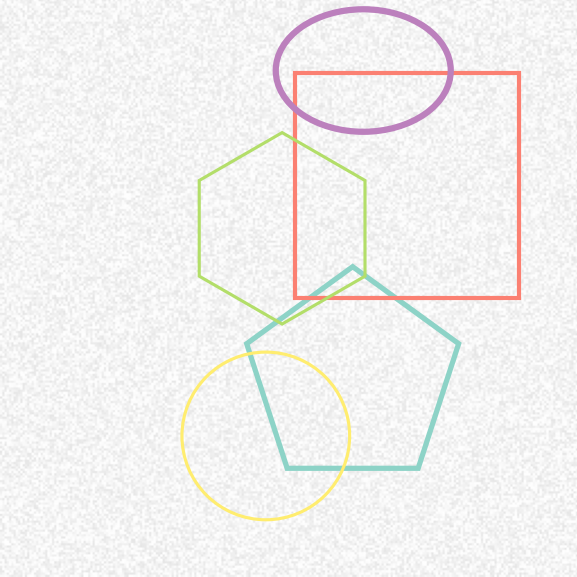[{"shape": "pentagon", "thickness": 2.5, "radius": 0.96, "center": [0.611, 0.344]}, {"shape": "square", "thickness": 2, "radius": 0.97, "center": [0.705, 0.678]}, {"shape": "hexagon", "thickness": 1.5, "radius": 0.83, "center": [0.489, 0.604]}, {"shape": "oval", "thickness": 3, "radius": 0.76, "center": [0.629, 0.877]}, {"shape": "circle", "thickness": 1.5, "radius": 0.73, "center": [0.46, 0.244]}]